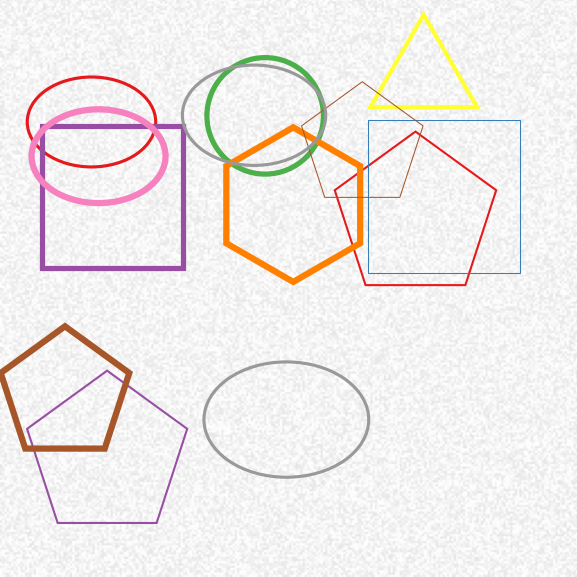[{"shape": "pentagon", "thickness": 1, "radius": 0.73, "center": [0.719, 0.624]}, {"shape": "oval", "thickness": 1.5, "radius": 0.56, "center": [0.158, 0.788]}, {"shape": "square", "thickness": 0.5, "radius": 0.66, "center": [0.769, 0.658]}, {"shape": "circle", "thickness": 2.5, "radius": 0.5, "center": [0.459, 0.799]}, {"shape": "pentagon", "thickness": 1, "radius": 0.73, "center": [0.186, 0.212]}, {"shape": "square", "thickness": 2.5, "radius": 0.61, "center": [0.195, 0.658]}, {"shape": "hexagon", "thickness": 3, "radius": 0.67, "center": [0.508, 0.645]}, {"shape": "triangle", "thickness": 2, "radius": 0.53, "center": [0.734, 0.867]}, {"shape": "pentagon", "thickness": 3, "radius": 0.59, "center": [0.113, 0.317]}, {"shape": "pentagon", "thickness": 0.5, "radius": 0.55, "center": [0.627, 0.747]}, {"shape": "oval", "thickness": 3, "radius": 0.58, "center": [0.171, 0.729]}, {"shape": "oval", "thickness": 1.5, "radius": 0.71, "center": [0.496, 0.273]}, {"shape": "oval", "thickness": 1.5, "radius": 0.62, "center": [0.44, 0.8]}]